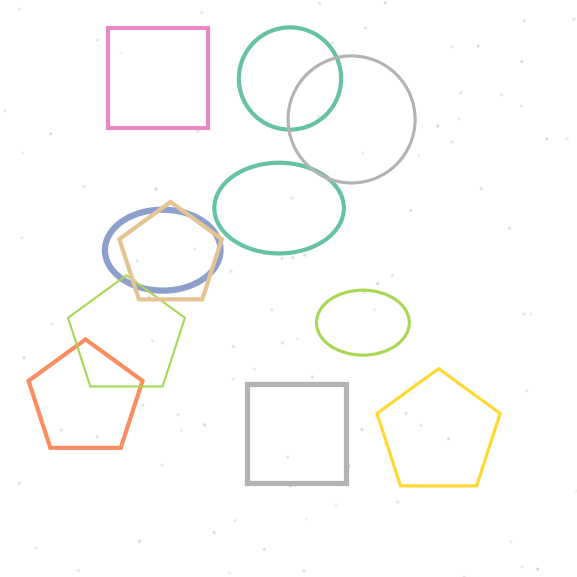[{"shape": "circle", "thickness": 2, "radius": 0.44, "center": [0.502, 0.863]}, {"shape": "oval", "thickness": 2, "radius": 0.56, "center": [0.483, 0.639]}, {"shape": "pentagon", "thickness": 2, "radius": 0.52, "center": [0.148, 0.308]}, {"shape": "oval", "thickness": 3, "radius": 0.5, "center": [0.282, 0.566]}, {"shape": "square", "thickness": 2, "radius": 0.43, "center": [0.274, 0.865]}, {"shape": "oval", "thickness": 1.5, "radius": 0.4, "center": [0.628, 0.44]}, {"shape": "pentagon", "thickness": 1, "radius": 0.53, "center": [0.219, 0.416]}, {"shape": "pentagon", "thickness": 1.5, "radius": 0.56, "center": [0.759, 0.249]}, {"shape": "pentagon", "thickness": 2, "radius": 0.47, "center": [0.295, 0.556]}, {"shape": "square", "thickness": 2.5, "radius": 0.43, "center": [0.513, 0.248]}, {"shape": "circle", "thickness": 1.5, "radius": 0.55, "center": [0.609, 0.792]}]